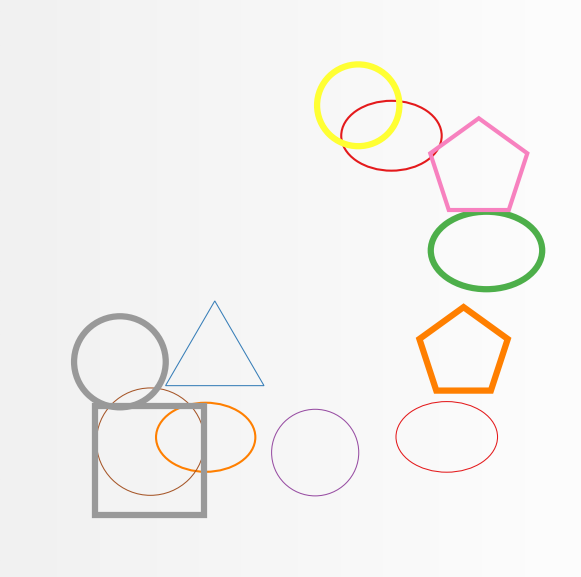[{"shape": "oval", "thickness": 1, "radius": 0.43, "center": [0.673, 0.764]}, {"shape": "oval", "thickness": 0.5, "radius": 0.44, "center": [0.769, 0.243]}, {"shape": "triangle", "thickness": 0.5, "radius": 0.49, "center": [0.37, 0.38]}, {"shape": "oval", "thickness": 3, "radius": 0.48, "center": [0.837, 0.565]}, {"shape": "circle", "thickness": 0.5, "radius": 0.37, "center": [0.542, 0.215]}, {"shape": "pentagon", "thickness": 3, "radius": 0.4, "center": [0.798, 0.387]}, {"shape": "oval", "thickness": 1, "radius": 0.43, "center": [0.354, 0.242]}, {"shape": "circle", "thickness": 3, "radius": 0.35, "center": [0.616, 0.817]}, {"shape": "circle", "thickness": 0.5, "radius": 0.46, "center": [0.259, 0.234]}, {"shape": "pentagon", "thickness": 2, "radius": 0.44, "center": [0.824, 0.707]}, {"shape": "circle", "thickness": 3, "radius": 0.39, "center": [0.206, 0.373]}, {"shape": "square", "thickness": 3, "radius": 0.47, "center": [0.257, 0.202]}]